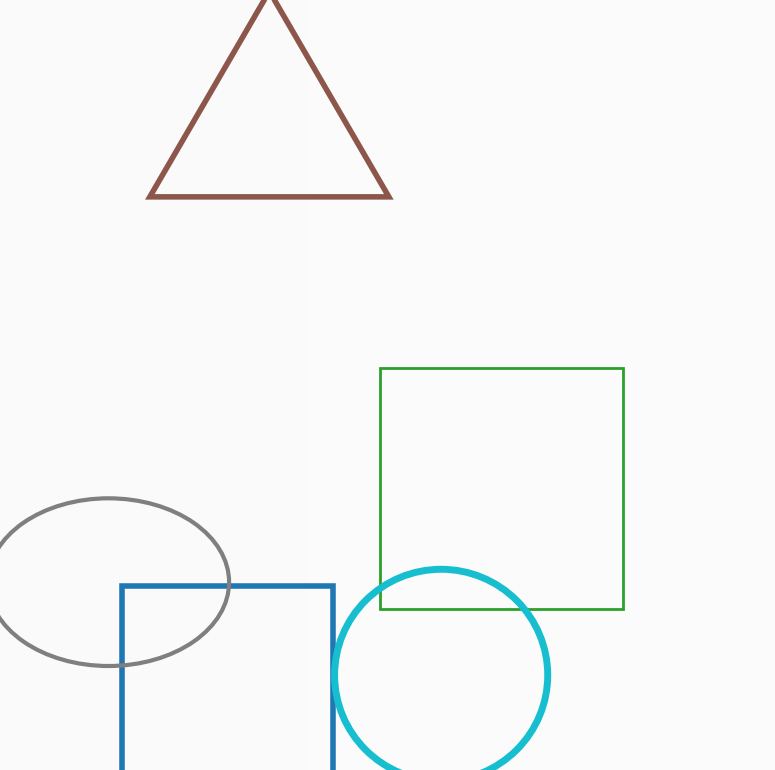[{"shape": "square", "thickness": 2, "radius": 0.68, "center": [0.293, 0.103]}, {"shape": "square", "thickness": 1, "radius": 0.78, "center": [0.647, 0.366]}, {"shape": "triangle", "thickness": 2, "radius": 0.89, "center": [0.348, 0.833]}, {"shape": "oval", "thickness": 1.5, "radius": 0.78, "center": [0.14, 0.244]}, {"shape": "circle", "thickness": 2.5, "radius": 0.69, "center": [0.569, 0.123]}]